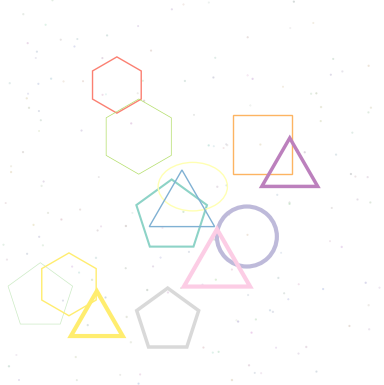[{"shape": "pentagon", "thickness": 1.5, "radius": 0.48, "center": [0.446, 0.437]}, {"shape": "oval", "thickness": 1, "radius": 0.45, "center": [0.501, 0.515]}, {"shape": "circle", "thickness": 3, "radius": 0.39, "center": [0.641, 0.386]}, {"shape": "hexagon", "thickness": 1, "radius": 0.37, "center": [0.304, 0.779]}, {"shape": "triangle", "thickness": 1, "radius": 0.49, "center": [0.473, 0.46]}, {"shape": "square", "thickness": 1, "radius": 0.39, "center": [0.682, 0.625]}, {"shape": "hexagon", "thickness": 0.5, "radius": 0.49, "center": [0.36, 0.645]}, {"shape": "triangle", "thickness": 3, "radius": 0.5, "center": [0.564, 0.305]}, {"shape": "pentagon", "thickness": 2.5, "radius": 0.42, "center": [0.436, 0.167]}, {"shape": "triangle", "thickness": 2.5, "radius": 0.42, "center": [0.753, 0.558]}, {"shape": "pentagon", "thickness": 0.5, "radius": 0.44, "center": [0.105, 0.23]}, {"shape": "triangle", "thickness": 3, "radius": 0.39, "center": [0.251, 0.166]}, {"shape": "hexagon", "thickness": 1, "radius": 0.41, "center": [0.179, 0.261]}]